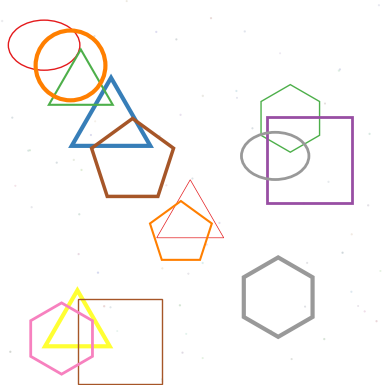[{"shape": "triangle", "thickness": 0.5, "radius": 0.5, "center": [0.494, 0.433]}, {"shape": "oval", "thickness": 1, "radius": 0.46, "center": [0.115, 0.883]}, {"shape": "triangle", "thickness": 3, "radius": 0.59, "center": [0.288, 0.68]}, {"shape": "triangle", "thickness": 1.5, "radius": 0.48, "center": [0.21, 0.776]}, {"shape": "hexagon", "thickness": 1, "radius": 0.44, "center": [0.754, 0.692]}, {"shape": "square", "thickness": 2, "radius": 0.55, "center": [0.804, 0.585]}, {"shape": "pentagon", "thickness": 1.5, "radius": 0.42, "center": [0.47, 0.393]}, {"shape": "circle", "thickness": 3, "radius": 0.45, "center": [0.183, 0.83]}, {"shape": "triangle", "thickness": 3, "radius": 0.48, "center": [0.201, 0.149]}, {"shape": "square", "thickness": 1, "radius": 0.55, "center": [0.312, 0.113]}, {"shape": "pentagon", "thickness": 2.5, "radius": 0.56, "center": [0.344, 0.58]}, {"shape": "hexagon", "thickness": 2, "radius": 0.46, "center": [0.16, 0.121]}, {"shape": "oval", "thickness": 2, "radius": 0.44, "center": [0.715, 0.595]}, {"shape": "hexagon", "thickness": 3, "radius": 0.52, "center": [0.723, 0.228]}]